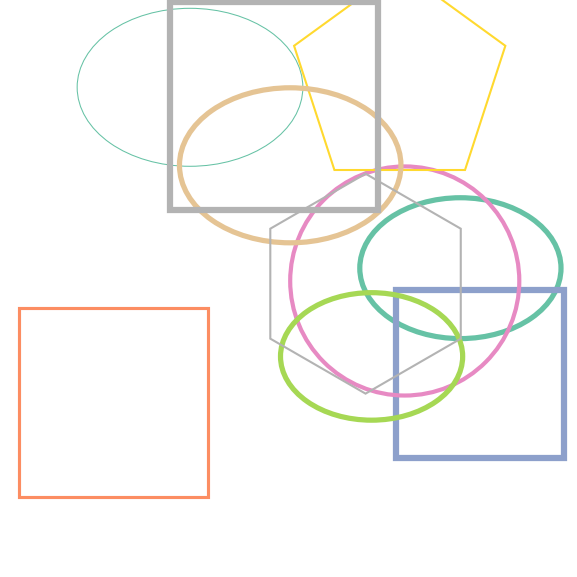[{"shape": "oval", "thickness": 0.5, "radius": 0.98, "center": [0.329, 0.848]}, {"shape": "oval", "thickness": 2.5, "radius": 0.87, "center": [0.797, 0.535]}, {"shape": "square", "thickness": 1.5, "radius": 0.82, "center": [0.196, 0.302]}, {"shape": "square", "thickness": 3, "radius": 0.73, "center": [0.831, 0.352]}, {"shape": "circle", "thickness": 2, "radius": 0.99, "center": [0.701, 0.513]}, {"shape": "oval", "thickness": 2.5, "radius": 0.79, "center": [0.643, 0.382]}, {"shape": "pentagon", "thickness": 1, "radius": 0.96, "center": [0.692, 0.86]}, {"shape": "oval", "thickness": 2.5, "radius": 0.96, "center": [0.503, 0.713]}, {"shape": "hexagon", "thickness": 1, "radius": 0.95, "center": [0.633, 0.508]}, {"shape": "square", "thickness": 3, "radius": 0.9, "center": [0.475, 0.815]}]